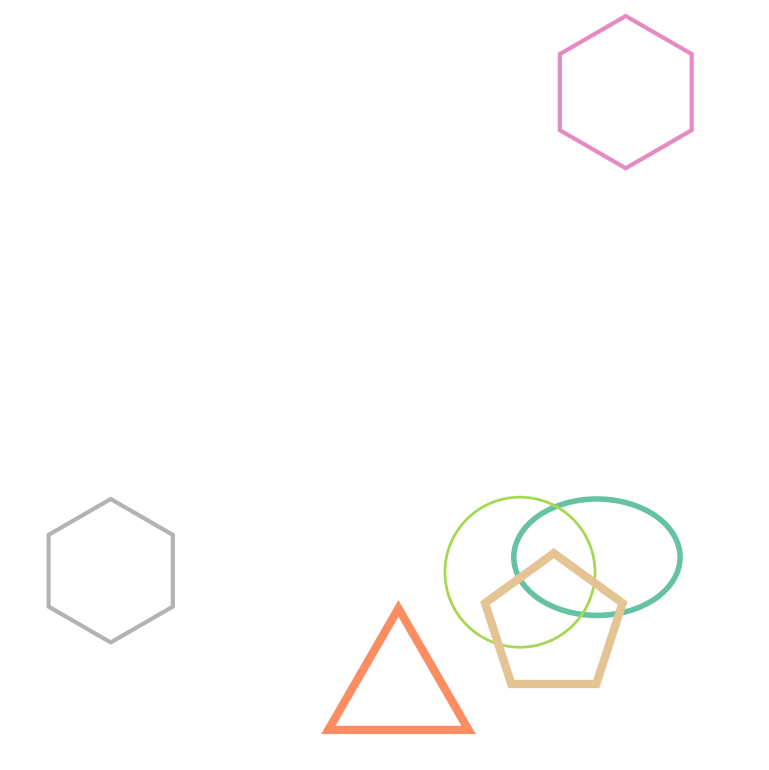[{"shape": "oval", "thickness": 2, "radius": 0.54, "center": [0.775, 0.276]}, {"shape": "triangle", "thickness": 3, "radius": 0.53, "center": [0.517, 0.105]}, {"shape": "hexagon", "thickness": 1.5, "radius": 0.49, "center": [0.813, 0.88]}, {"shape": "circle", "thickness": 1, "radius": 0.49, "center": [0.675, 0.257]}, {"shape": "pentagon", "thickness": 3, "radius": 0.47, "center": [0.719, 0.188]}, {"shape": "hexagon", "thickness": 1.5, "radius": 0.47, "center": [0.144, 0.259]}]